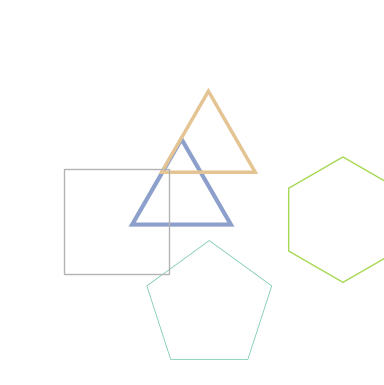[{"shape": "pentagon", "thickness": 0.5, "radius": 0.85, "center": [0.544, 0.205]}, {"shape": "triangle", "thickness": 3, "radius": 0.74, "center": [0.471, 0.491]}, {"shape": "hexagon", "thickness": 1, "radius": 0.81, "center": [0.891, 0.43]}, {"shape": "triangle", "thickness": 2.5, "radius": 0.7, "center": [0.541, 0.623]}, {"shape": "square", "thickness": 1, "radius": 0.68, "center": [0.303, 0.425]}]